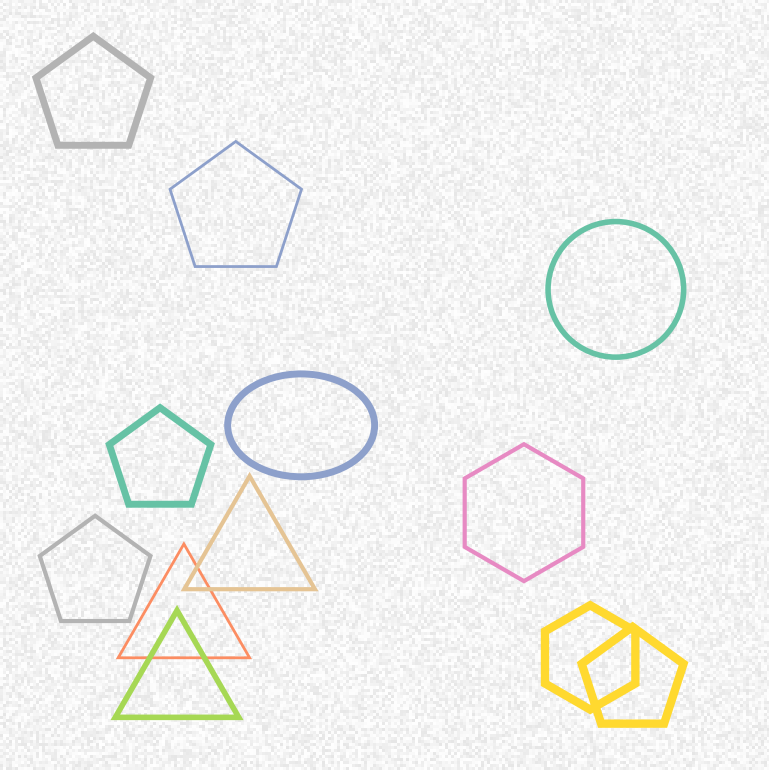[{"shape": "circle", "thickness": 2, "radius": 0.44, "center": [0.8, 0.624]}, {"shape": "pentagon", "thickness": 2.5, "radius": 0.35, "center": [0.208, 0.401]}, {"shape": "triangle", "thickness": 1, "radius": 0.49, "center": [0.239, 0.195]}, {"shape": "pentagon", "thickness": 1, "radius": 0.45, "center": [0.306, 0.726]}, {"shape": "oval", "thickness": 2.5, "radius": 0.48, "center": [0.391, 0.448]}, {"shape": "hexagon", "thickness": 1.5, "radius": 0.44, "center": [0.68, 0.334]}, {"shape": "triangle", "thickness": 2, "radius": 0.46, "center": [0.23, 0.115]}, {"shape": "hexagon", "thickness": 3, "radius": 0.34, "center": [0.766, 0.146]}, {"shape": "pentagon", "thickness": 3, "radius": 0.35, "center": [0.822, 0.116]}, {"shape": "triangle", "thickness": 1.5, "radius": 0.49, "center": [0.324, 0.284]}, {"shape": "pentagon", "thickness": 2.5, "radius": 0.39, "center": [0.121, 0.875]}, {"shape": "pentagon", "thickness": 1.5, "radius": 0.38, "center": [0.124, 0.255]}]